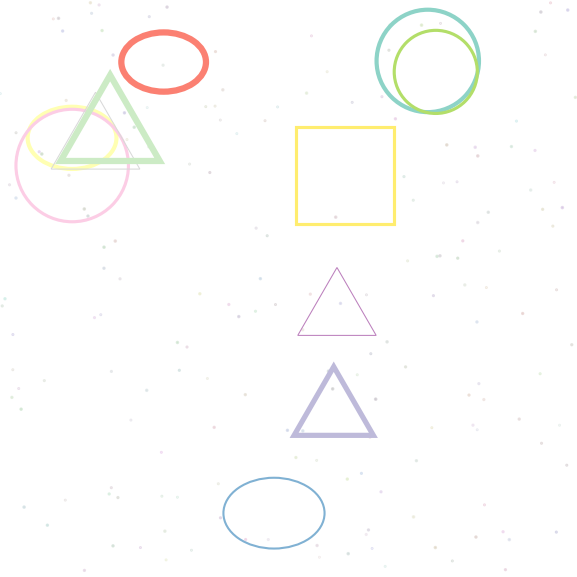[{"shape": "circle", "thickness": 2, "radius": 0.44, "center": [0.741, 0.894]}, {"shape": "oval", "thickness": 2, "radius": 0.38, "center": [0.125, 0.76]}, {"shape": "triangle", "thickness": 2.5, "radius": 0.4, "center": [0.578, 0.285]}, {"shape": "oval", "thickness": 3, "radius": 0.37, "center": [0.283, 0.892]}, {"shape": "oval", "thickness": 1, "radius": 0.44, "center": [0.474, 0.111]}, {"shape": "circle", "thickness": 1.5, "radius": 0.36, "center": [0.755, 0.875]}, {"shape": "circle", "thickness": 1.5, "radius": 0.49, "center": [0.125, 0.713]}, {"shape": "triangle", "thickness": 0.5, "radius": 0.44, "center": [0.165, 0.751]}, {"shape": "triangle", "thickness": 0.5, "radius": 0.39, "center": [0.583, 0.458]}, {"shape": "triangle", "thickness": 3, "radius": 0.5, "center": [0.191, 0.77]}, {"shape": "square", "thickness": 1.5, "radius": 0.42, "center": [0.598, 0.696]}]